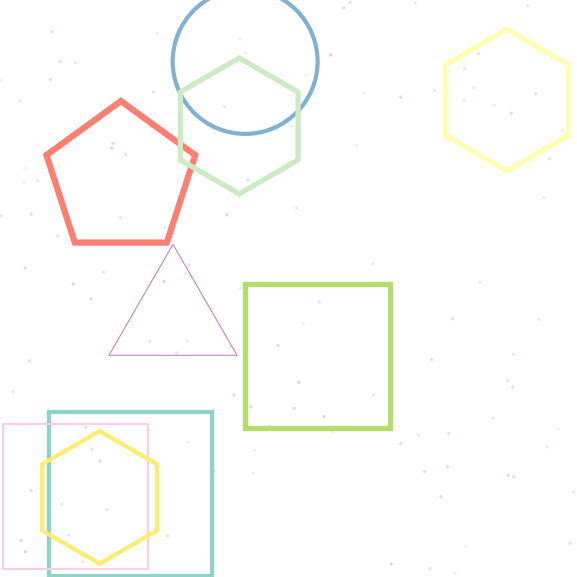[{"shape": "square", "thickness": 2, "radius": 0.71, "center": [0.226, 0.144]}, {"shape": "hexagon", "thickness": 2.5, "radius": 0.61, "center": [0.878, 0.826]}, {"shape": "pentagon", "thickness": 3, "radius": 0.68, "center": [0.209, 0.689]}, {"shape": "circle", "thickness": 2, "radius": 0.63, "center": [0.424, 0.893]}, {"shape": "square", "thickness": 2.5, "radius": 0.62, "center": [0.55, 0.382]}, {"shape": "square", "thickness": 1, "radius": 0.63, "center": [0.13, 0.14]}, {"shape": "triangle", "thickness": 0.5, "radius": 0.64, "center": [0.3, 0.448]}, {"shape": "hexagon", "thickness": 2.5, "radius": 0.59, "center": [0.414, 0.781]}, {"shape": "hexagon", "thickness": 2, "radius": 0.57, "center": [0.172, 0.138]}]